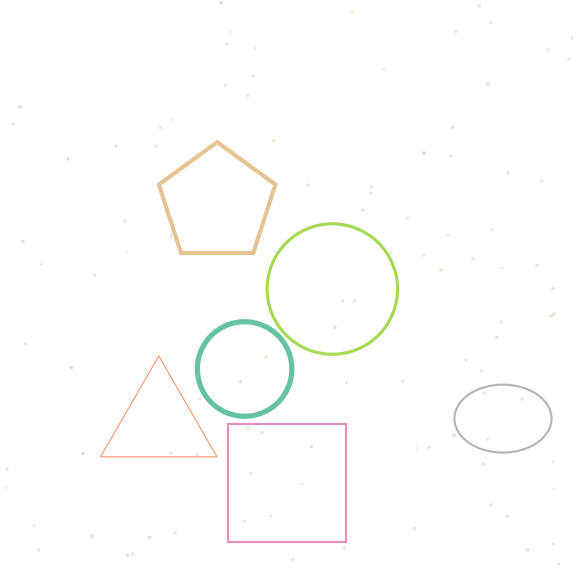[{"shape": "circle", "thickness": 2.5, "radius": 0.41, "center": [0.424, 0.36]}, {"shape": "triangle", "thickness": 0.5, "radius": 0.58, "center": [0.275, 0.266]}, {"shape": "square", "thickness": 1, "radius": 0.51, "center": [0.497, 0.163]}, {"shape": "circle", "thickness": 1.5, "radius": 0.56, "center": [0.576, 0.499]}, {"shape": "pentagon", "thickness": 2, "radius": 0.53, "center": [0.376, 0.647]}, {"shape": "oval", "thickness": 1, "radius": 0.42, "center": [0.871, 0.274]}]